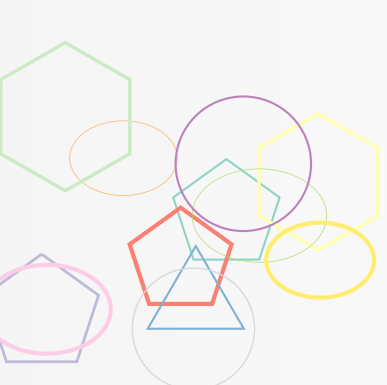[{"shape": "pentagon", "thickness": 1.5, "radius": 0.72, "center": [0.584, 0.442]}, {"shape": "hexagon", "thickness": 2.5, "radius": 0.88, "center": [0.821, 0.528]}, {"shape": "pentagon", "thickness": 2, "radius": 0.77, "center": [0.107, 0.185]}, {"shape": "pentagon", "thickness": 3, "radius": 0.69, "center": [0.466, 0.322]}, {"shape": "triangle", "thickness": 1.5, "radius": 0.72, "center": [0.505, 0.218]}, {"shape": "oval", "thickness": 0.5, "radius": 0.69, "center": [0.319, 0.589]}, {"shape": "oval", "thickness": 0.5, "radius": 0.87, "center": [0.669, 0.44]}, {"shape": "oval", "thickness": 3, "radius": 0.82, "center": [0.121, 0.197]}, {"shape": "circle", "thickness": 1, "radius": 0.79, "center": [0.499, 0.146]}, {"shape": "circle", "thickness": 1.5, "radius": 0.87, "center": [0.628, 0.575]}, {"shape": "hexagon", "thickness": 2.5, "radius": 0.96, "center": [0.168, 0.697]}, {"shape": "oval", "thickness": 3, "radius": 0.7, "center": [0.826, 0.324]}]